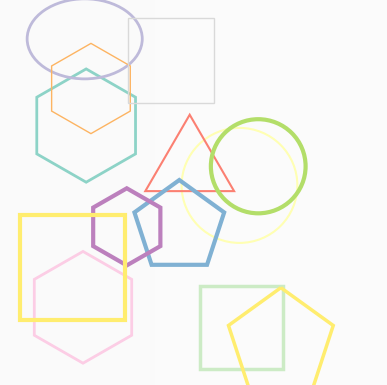[{"shape": "hexagon", "thickness": 2, "radius": 0.74, "center": [0.222, 0.674]}, {"shape": "circle", "thickness": 1.5, "radius": 0.75, "center": [0.618, 0.518]}, {"shape": "oval", "thickness": 2, "radius": 0.74, "center": [0.219, 0.899]}, {"shape": "triangle", "thickness": 1.5, "radius": 0.66, "center": [0.49, 0.57]}, {"shape": "pentagon", "thickness": 3, "radius": 0.61, "center": [0.463, 0.411]}, {"shape": "hexagon", "thickness": 1, "radius": 0.59, "center": [0.235, 0.77]}, {"shape": "circle", "thickness": 3, "radius": 0.61, "center": [0.666, 0.568]}, {"shape": "hexagon", "thickness": 2, "radius": 0.73, "center": [0.214, 0.202]}, {"shape": "square", "thickness": 1, "radius": 0.55, "center": [0.441, 0.843]}, {"shape": "hexagon", "thickness": 3, "radius": 0.5, "center": [0.327, 0.411]}, {"shape": "square", "thickness": 2.5, "radius": 0.54, "center": [0.623, 0.149]}, {"shape": "square", "thickness": 3, "radius": 0.68, "center": [0.187, 0.305]}, {"shape": "pentagon", "thickness": 2.5, "radius": 0.71, "center": [0.725, 0.111]}]